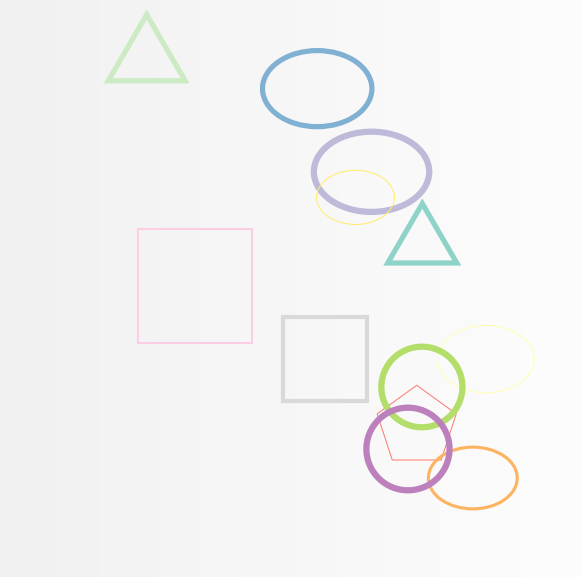[{"shape": "triangle", "thickness": 2.5, "radius": 0.34, "center": [0.727, 0.578]}, {"shape": "oval", "thickness": 0.5, "radius": 0.42, "center": [0.836, 0.377]}, {"shape": "oval", "thickness": 3, "radius": 0.5, "center": [0.639, 0.702]}, {"shape": "pentagon", "thickness": 0.5, "radius": 0.36, "center": [0.717, 0.26]}, {"shape": "oval", "thickness": 2.5, "radius": 0.47, "center": [0.546, 0.846]}, {"shape": "oval", "thickness": 1.5, "radius": 0.38, "center": [0.813, 0.171]}, {"shape": "circle", "thickness": 3, "radius": 0.35, "center": [0.726, 0.329]}, {"shape": "square", "thickness": 1, "radius": 0.49, "center": [0.336, 0.504]}, {"shape": "square", "thickness": 2, "radius": 0.36, "center": [0.559, 0.378]}, {"shape": "circle", "thickness": 3, "radius": 0.36, "center": [0.702, 0.222]}, {"shape": "triangle", "thickness": 2.5, "radius": 0.38, "center": [0.252, 0.897]}, {"shape": "oval", "thickness": 0.5, "radius": 0.34, "center": [0.612, 0.657]}]